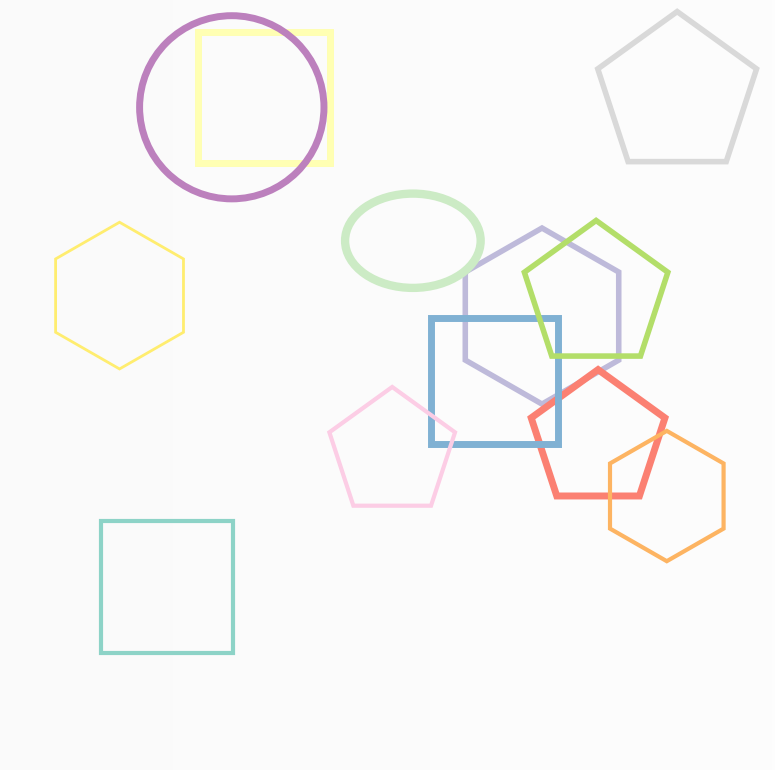[{"shape": "square", "thickness": 1.5, "radius": 0.43, "center": [0.215, 0.237]}, {"shape": "square", "thickness": 2.5, "radius": 0.43, "center": [0.34, 0.874]}, {"shape": "hexagon", "thickness": 2, "radius": 0.57, "center": [0.699, 0.59]}, {"shape": "pentagon", "thickness": 2.5, "radius": 0.45, "center": [0.772, 0.429]}, {"shape": "square", "thickness": 2.5, "radius": 0.41, "center": [0.638, 0.506]}, {"shape": "hexagon", "thickness": 1.5, "radius": 0.42, "center": [0.86, 0.356]}, {"shape": "pentagon", "thickness": 2, "radius": 0.49, "center": [0.769, 0.616]}, {"shape": "pentagon", "thickness": 1.5, "radius": 0.43, "center": [0.506, 0.412]}, {"shape": "pentagon", "thickness": 2, "radius": 0.54, "center": [0.874, 0.877]}, {"shape": "circle", "thickness": 2.5, "radius": 0.59, "center": [0.299, 0.861]}, {"shape": "oval", "thickness": 3, "radius": 0.44, "center": [0.533, 0.687]}, {"shape": "hexagon", "thickness": 1, "radius": 0.48, "center": [0.154, 0.616]}]